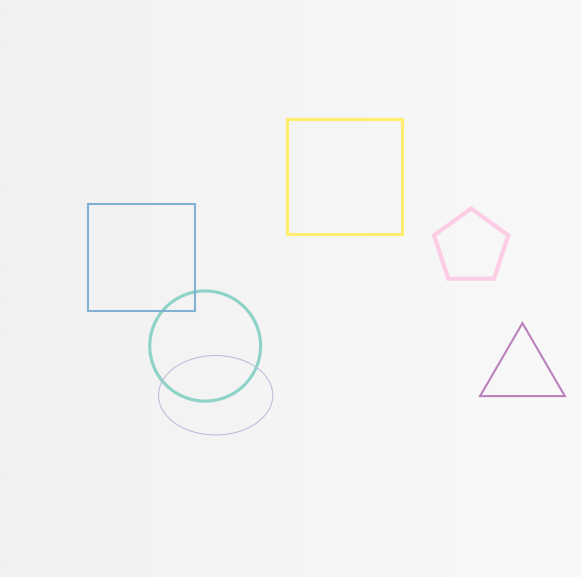[{"shape": "circle", "thickness": 1.5, "radius": 0.48, "center": [0.353, 0.4]}, {"shape": "oval", "thickness": 0.5, "radius": 0.49, "center": [0.371, 0.315]}, {"shape": "square", "thickness": 1, "radius": 0.46, "center": [0.243, 0.553]}, {"shape": "pentagon", "thickness": 2, "radius": 0.34, "center": [0.811, 0.571]}, {"shape": "triangle", "thickness": 1, "radius": 0.42, "center": [0.899, 0.355]}, {"shape": "square", "thickness": 1.5, "radius": 0.5, "center": [0.593, 0.693]}]